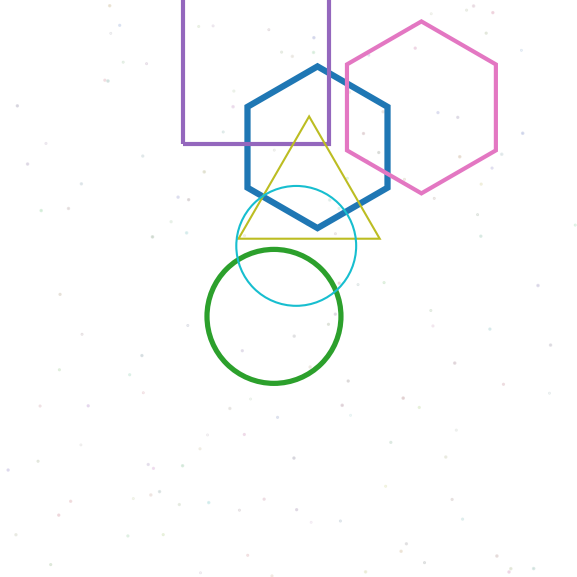[{"shape": "hexagon", "thickness": 3, "radius": 0.7, "center": [0.55, 0.744]}, {"shape": "circle", "thickness": 2.5, "radius": 0.58, "center": [0.474, 0.451]}, {"shape": "square", "thickness": 2, "radius": 0.63, "center": [0.443, 0.875]}, {"shape": "hexagon", "thickness": 2, "radius": 0.74, "center": [0.73, 0.813]}, {"shape": "triangle", "thickness": 1, "radius": 0.71, "center": [0.535, 0.656]}, {"shape": "circle", "thickness": 1, "radius": 0.52, "center": [0.513, 0.573]}]